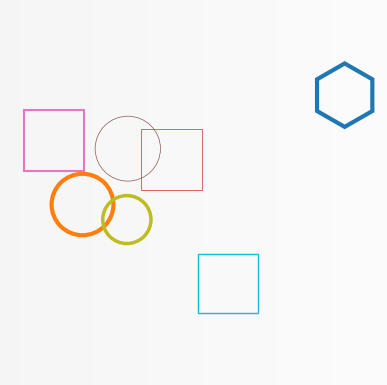[{"shape": "hexagon", "thickness": 3, "radius": 0.41, "center": [0.89, 0.753]}, {"shape": "circle", "thickness": 3, "radius": 0.4, "center": [0.213, 0.469]}, {"shape": "square", "thickness": 0.5, "radius": 0.4, "center": [0.442, 0.585]}, {"shape": "circle", "thickness": 0.5, "radius": 0.42, "center": [0.33, 0.614]}, {"shape": "square", "thickness": 1.5, "radius": 0.39, "center": [0.139, 0.635]}, {"shape": "circle", "thickness": 2.5, "radius": 0.31, "center": [0.327, 0.43]}, {"shape": "square", "thickness": 1, "radius": 0.39, "center": [0.588, 0.264]}]